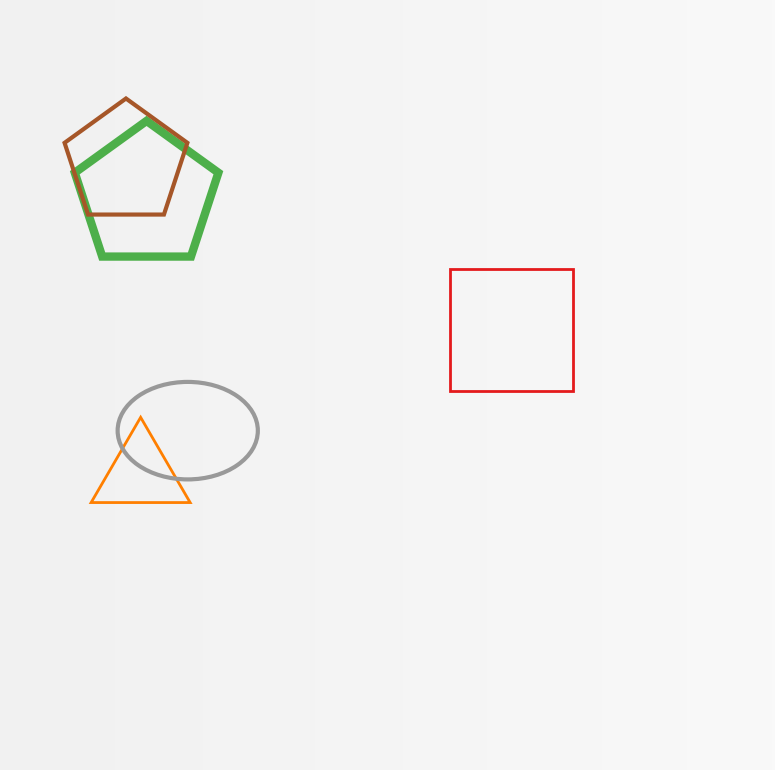[{"shape": "square", "thickness": 1, "radius": 0.4, "center": [0.66, 0.571]}, {"shape": "pentagon", "thickness": 3, "radius": 0.49, "center": [0.189, 0.746]}, {"shape": "triangle", "thickness": 1, "radius": 0.37, "center": [0.181, 0.384]}, {"shape": "pentagon", "thickness": 1.5, "radius": 0.42, "center": [0.163, 0.789]}, {"shape": "oval", "thickness": 1.5, "radius": 0.45, "center": [0.242, 0.441]}]